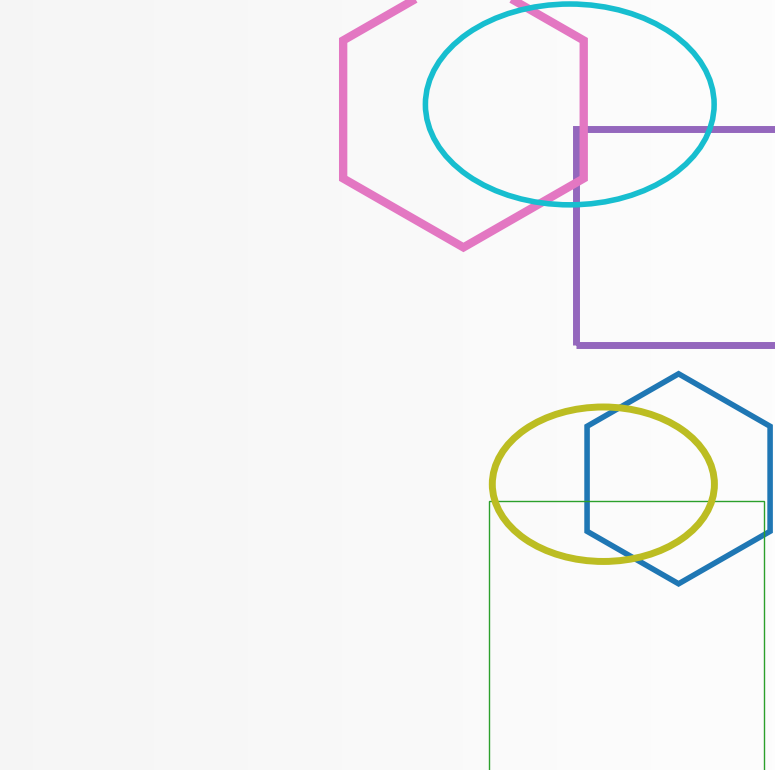[{"shape": "hexagon", "thickness": 2, "radius": 0.68, "center": [0.876, 0.378]}, {"shape": "square", "thickness": 0.5, "radius": 0.89, "center": [0.809, 0.172]}, {"shape": "square", "thickness": 2.5, "radius": 0.7, "center": [0.884, 0.692]}, {"shape": "hexagon", "thickness": 3, "radius": 0.9, "center": [0.598, 0.858]}, {"shape": "oval", "thickness": 2.5, "radius": 0.72, "center": [0.779, 0.371]}, {"shape": "oval", "thickness": 2, "radius": 0.93, "center": [0.735, 0.864]}]